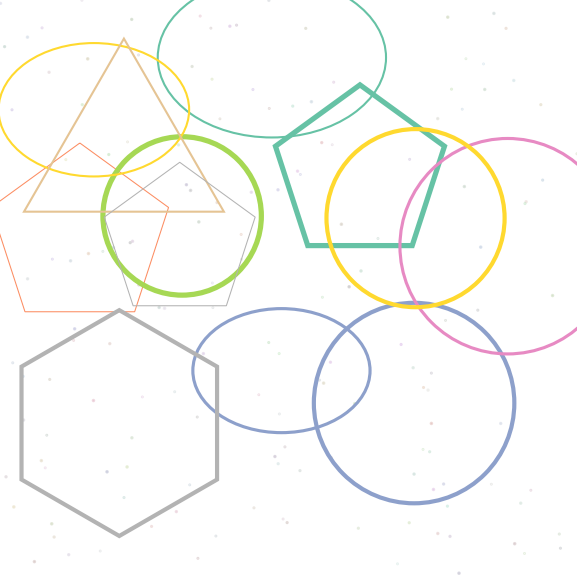[{"shape": "pentagon", "thickness": 2.5, "radius": 0.77, "center": [0.623, 0.698]}, {"shape": "oval", "thickness": 1, "radius": 0.99, "center": [0.471, 0.899]}, {"shape": "pentagon", "thickness": 0.5, "radius": 0.81, "center": [0.138, 0.59]}, {"shape": "circle", "thickness": 2, "radius": 0.87, "center": [0.717, 0.301]}, {"shape": "oval", "thickness": 1.5, "radius": 0.77, "center": [0.487, 0.357]}, {"shape": "circle", "thickness": 1.5, "radius": 0.93, "center": [0.879, 0.573]}, {"shape": "circle", "thickness": 2.5, "radius": 0.69, "center": [0.315, 0.625]}, {"shape": "oval", "thickness": 1, "radius": 0.82, "center": [0.163, 0.809]}, {"shape": "circle", "thickness": 2, "radius": 0.77, "center": [0.72, 0.621]}, {"shape": "triangle", "thickness": 1, "radius": 1.0, "center": [0.215, 0.732]}, {"shape": "hexagon", "thickness": 2, "radius": 0.98, "center": [0.207, 0.267]}, {"shape": "pentagon", "thickness": 0.5, "radius": 0.69, "center": [0.311, 0.581]}]